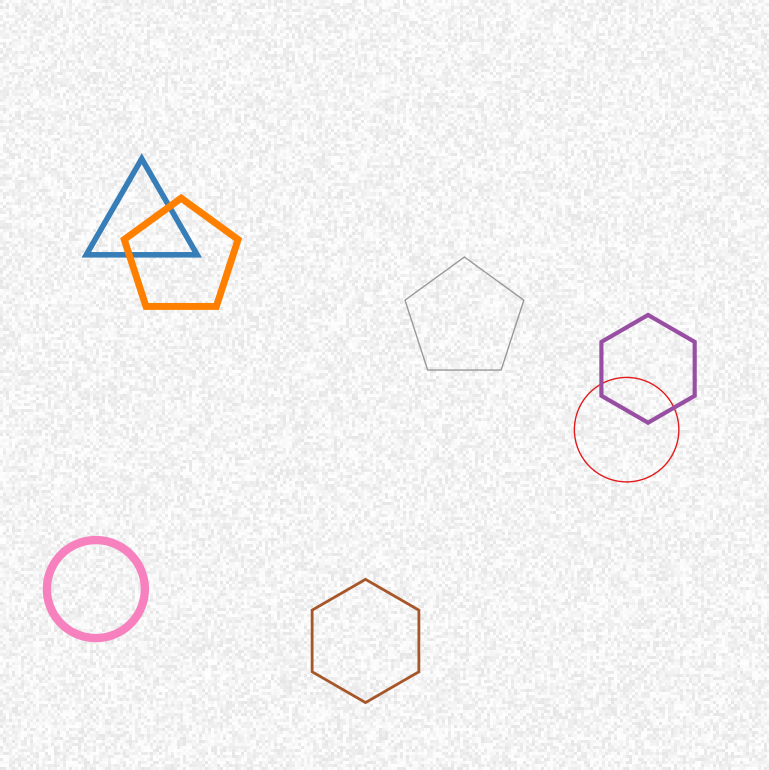[{"shape": "circle", "thickness": 0.5, "radius": 0.34, "center": [0.814, 0.442]}, {"shape": "triangle", "thickness": 2, "radius": 0.42, "center": [0.184, 0.711]}, {"shape": "hexagon", "thickness": 1.5, "radius": 0.35, "center": [0.842, 0.521]}, {"shape": "pentagon", "thickness": 2.5, "radius": 0.39, "center": [0.235, 0.665]}, {"shape": "hexagon", "thickness": 1, "radius": 0.4, "center": [0.475, 0.168]}, {"shape": "circle", "thickness": 3, "radius": 0.32, "center": [0.125, 0.235]}, {"shape": "pentagon", "thickness": 0.5, "radius": 0.41, "center": [0.603, 0.585]}]